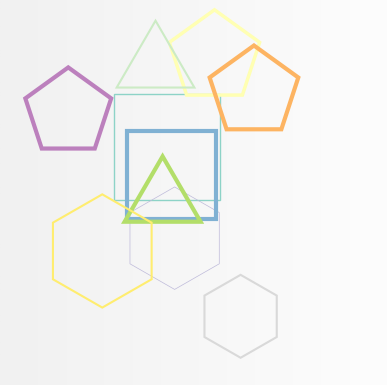[{"shape": "square", "thickness": 1, "radius": 0.68, "center": [0.432, 0.618]}, {"shape": "pentagon", "thickness": 2.5, "radius": 0.61, "center": [0.554, 0.852]}, {"shape": "hexagon", "thickness": 0.5, "radius": 0.67, "center": [0.451, 0.381]}, {"shape": "square", "thickness": 3, "radius": 0.57, "center": [0.442, 0.545]}, {"shape": "pentagon", "thickness": 3, "radius": 0.6, "center": [0.655, 0.761]}, {"shape": "triangle", "thickness": 3, "radius": 0.57, "center": [0.42, 0.481]}, {"shape": "hexagon", "thickness": 1.5, "radius": 0.54, "center": [0.621, 0.178]}, {"shape": "pentagon", "thickness": 3, "radius": 0.58, "center": [0.176, 0.708]}, {"shape": "triangle", "thickness": 1.5, "radius": 0.58, "center": [0.401, 0.831]}, {"shape": "hexagon", "thickness": 1.5, "radius": 0.74, "center": [0.264, 0.348]}]